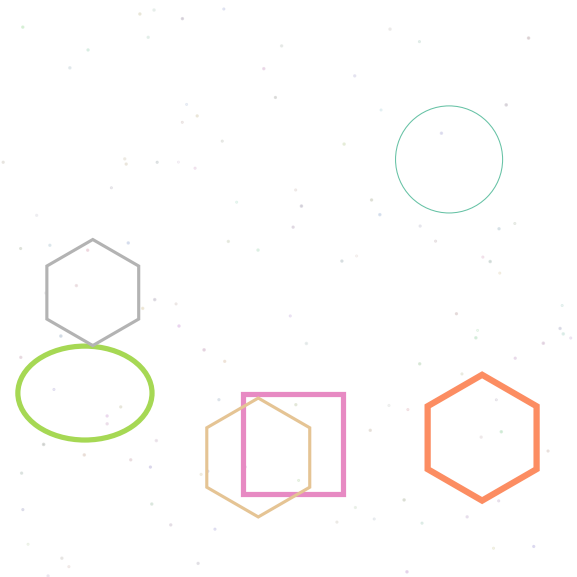[{"shape": "circle", "thickness": 0.5, "radius": 0.46, "center": [0.778, 0.723]}, {"shape": "hexagon", "thickness": 3, "radius": 0.54, "center": [0.835, 0.241]}, {"shape": "square", "thickness": 2.5, "radius": 0.43, "center": [0.507, 0.231]}, {"shape": "oval", "thickness": 2.5, "radius": 0.58, "center": [0.147, 0.318]}, {"shape": "hexagon", "thickness": 1.5, "radius": 0.51, "center": [0.447, 0.207]}, {"shape": "hexagon", "thickness": 1.5, "radius": 0.46, "center": [0.161, 0.493]}]